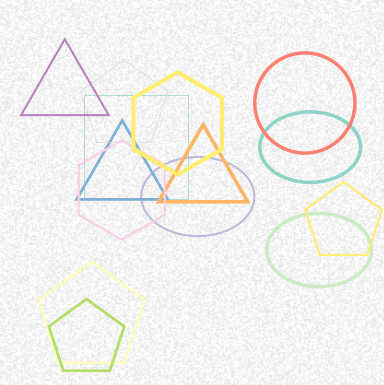[{"shape": "square", "thickness": 0.5, "radius": 0.68, "center": [0.353, 0.619]}, {"shape": "oval", "thickness": 2.5, "radius": 0.65, "center": [0.806, 0.618]}, {"shape": "pentagon", "thickness": 1.5, "radius": 0.73, "center": [0.238, 0.176]}, {"shape": "oval", "thickness": 1.5, "radius": 0.73, "center": [0.514, 0.49]}, {"shape": "circle", "thickness": 2.5, "radius": 0.65, "center": [0.792, 0.732]}, {"shape": "triangle", "thickness": 2, "radius": 0.68, "center": [0.317, 0.55]}, {"shape": "triangle", "thickness": 2.5, "radius": 0.67, "center": [0.528, 0.543]}, {"shape": "pentagon", "thickness": 2, "radius": 0.51, "center": [0.225, 0.12]}, {"shape": "hexagon", "thickness": 1.5, "radius": 0.64, "center": [0.316, 0.506]}, {"shape": "pentagon", "thickness": 0.5, "radius": 0.59, "center": [0.322, 0.726]}, {"shape": "triangle", "thickness": 1.5, "radius": 0.66, "center": [0.168, 0.767]}, {"shape": "oval", "thickness": 2.5, "radius": 0.68, "center": [0.829, 0.351]}, {"shape": "pentagon", "thickness": 1.5, "radius": 0.52, "center": [0.892, 0.423]}, {"shape": "hexagon", "thickness": 3, "radius": 0.66, "center": [0.462, 0.679]}]